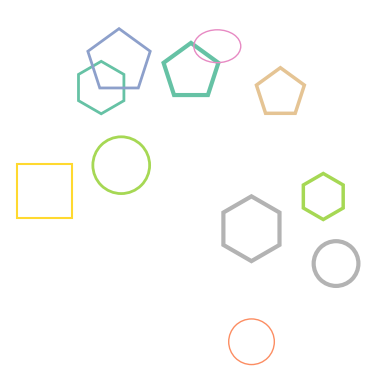[{"shape": "pentagon", "thickness": 3, "radius": 0.37, "center": [0.496, 0.814]}, {"shape": "hexagon", "thickness": 2, "radius": 0.34, "center": [0.263, 0.773]}, {"shape": "circle", "thickness": 1, "radius": 0.3, "center": [0.653, 0.112]}, {"shape": "pentagon", "thickness": 2, "radius": 0.43, "center": [0.309, 0.84]}, {"shape": "oval", "thickness": 1, "radius": 0.3, "center": [0.564, 0.88]}, {"shape": "circle", "thickness": 2, "radius": 0.37, "center": [0.315, 0.571]}, {"shape": "hexagon", "thickness": 2.5, "radius": 0.3, "center": [0.84, 0.49]}, {"shape": "square", "thickness": 1.5, "radius": 0.36, "center": [0.116, 0.503]}, {"shape": "pentagon", "thickness": 2.5, "radius": 0.33, "center": [0.728, 0.759]}, {"shape": "circle", "thickness": 3, "radius": 0.29, "center": [0.873, 0.315]}, {"shape": "hexagon", "thickness": 3, "radius": 0.42, "center": [0.653, 0.406]}]